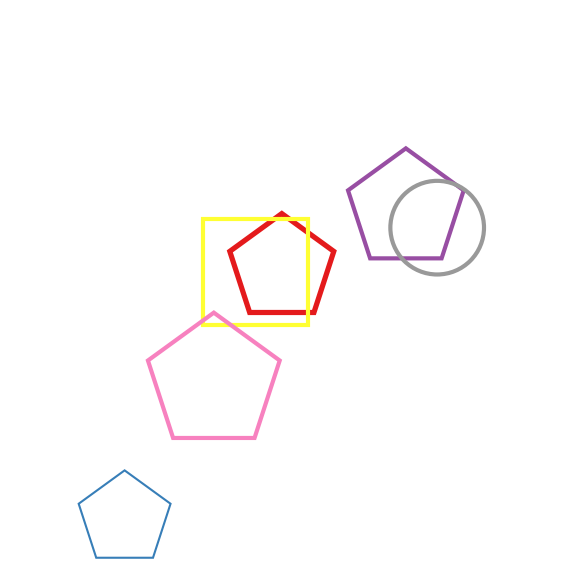[{"shape": "pentagon", "thickness": 2.5, "radius": 0.47, "center": [0.488, 0.535]}, {"shape": "pentagon", "thickness": 1, "radius": 0.42, "center": [0.216, 0.101]}, {"shape": "pentagon", "thickness": 2, "radius": 0.53, "center": [0.703, 0.637]}, {"shape": "square", "thickness": 2, "radius": 0.46, "center": [0.442, 0.528]}, {"shape": "pentagon", "thickness": 2, "radius": 0.6, "center": [0.37, 0.338]}, {"shape": "circle", "thickness": 2, "radius": 0.41, "center": [0.757, 0.605]}]